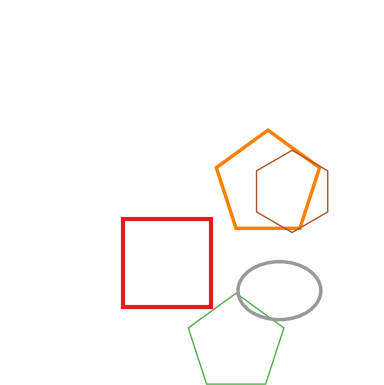[{"shape": "square", "thickness": 3, "radius": 0.57, "center": [0.434, 0.316]}, {"shape": "pentagon", "thickness": 1, "radius": 0.65, "center": [0.613, 0.108]}, {"shape": "pentagon", "thickness": 2.5, "radius": 0.7, "center": [0.696, 0.521]}, {"shape": "hexagon", "thickness": 1, "radius": 0.53, "center": [0.759, 0.503]}, {"shape": "oval", "thickness": 2.5, "radius": 0.54, "center": [0.726, 0.245]}]